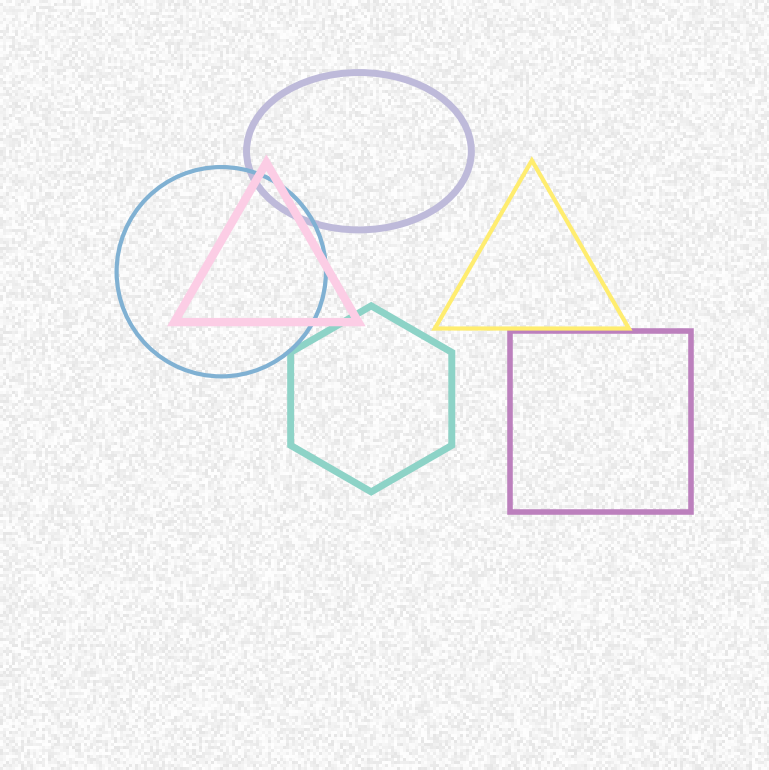[{"shape": "hexagon", "thickness": 2.5, "radius": 0.6, "center": [0.482, 0.482]}, {"shape": "oval", "thickness": 2.5, "radius": 0.73, "center": [0.466, 0.804]}, {"shape": "circle", "thickness": 1.5, "radius": 0.68, "center": [0.287, 0.647]}, {"shape": "triangle", "thickness": 3, "radius": 0.69, "center": [0.346, 0.651]}, {"shape": "square", "thickness": 2, "radius": 0.59, "center": [0.78, 0.453]}, {"shape": "triangle", "thickness": 1.5, "radius": 0.73, "center": [0.691, 0.646]}]